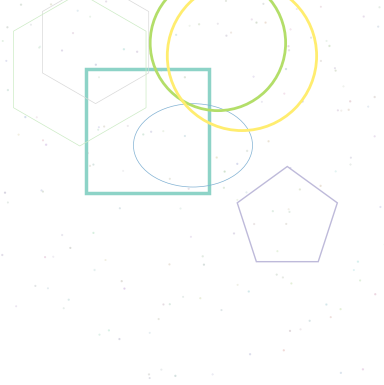[{"shape": "square", "thickness": 2.5, "radius": 0.8, "center": [0.382, 0.659]}, {"shape": "pentagon", "thickness": 1, "radius": 0.68, "center": [0.746, 0.431]}, {"shape": "oval", "thickness": 0.5, "radius": 0.77, "center": [0.501, 0.622]}, {"shape": "circle", "thickness": 2, "radius": 0.88, "center": [0.566, 0.889]}, {"shape": "hexagon", "thickness": 0.5, "radius": 0.8, "center": [0.248, 0.89]}, {"shape": "hexagon", "thickness": 0.5, "radius": 0.99, "center": [0.207, 0.82]}, {"shape": "circle", "thickness": 2, "radius": 0.97, "center": [0.628, 0.855]}]